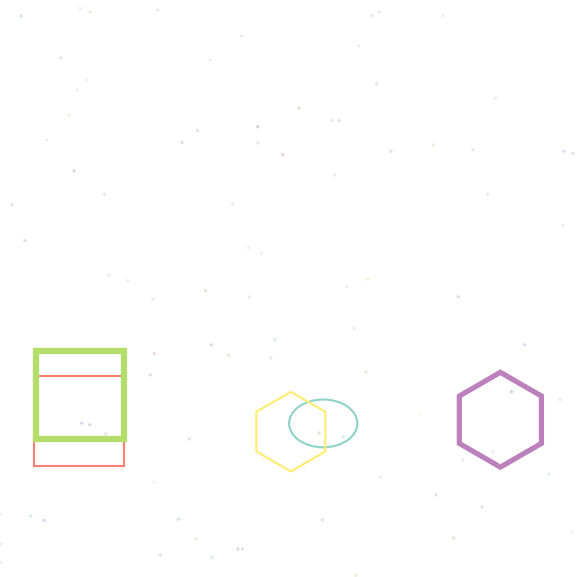[{"shape": "oval", "thickness": 1, "radius": 0.3, "center": [0.56, 0.266]}, {"shape": "square", "thickness": 1, "radius": 0.39, "center": [0.136, 0.271]}, {"shape": "square", "thickness": 3, "radius": 0.38, "center": [0.139, 0.315]}, {"shape": "hexagon", "thickness": 2.5, "radius": 0.41, "center": [0.866, 0.272]}, {"shape": "hexagon", "thickness": 1, "radius": 0.34, "center": [0.504, 0.252]}]